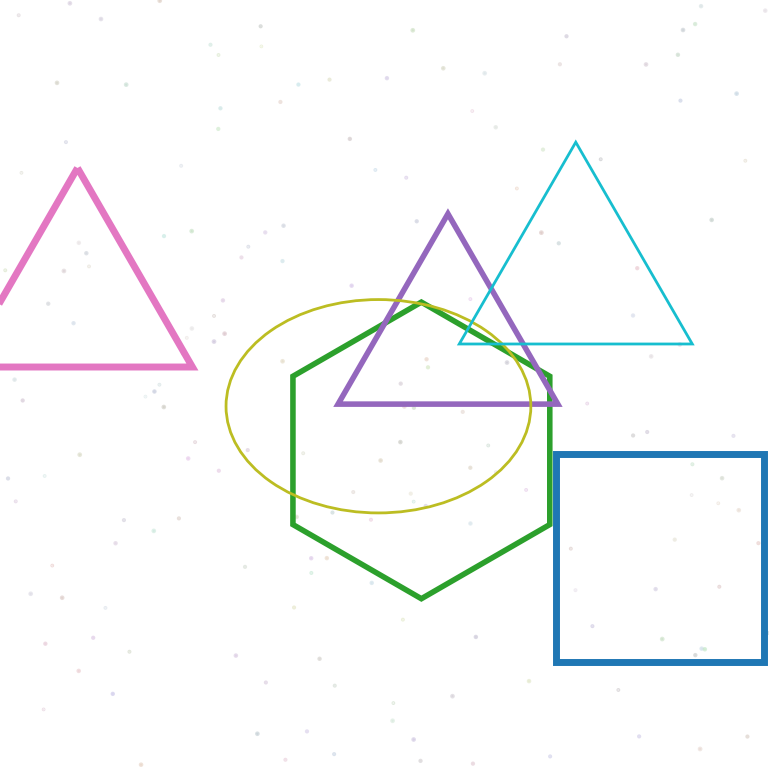[{"shape": "square", "thickness": 2.5, "radius": 0.68, "center": [0.857, 0.276]}, {"shape": "hexagon", "thickness": 2, "radius": 0.96, "center": [0.547, 0.415]}, {"shape": "triangle", "thickness": 2, "radius": 0.82, "center": [0.582, 0.558]}, {"shape": "triangle", "thickness": 2.5, "radius": 0.86, "center": [0.101, 0.61]}, {"shape": "oval", "thickness": 1, "radius": 0.99, "center": [0.491, 0.472]}, {"shape": "triangle", "thickness": 1, "radius": 0.87, "center": [0.748, 0.641]}]